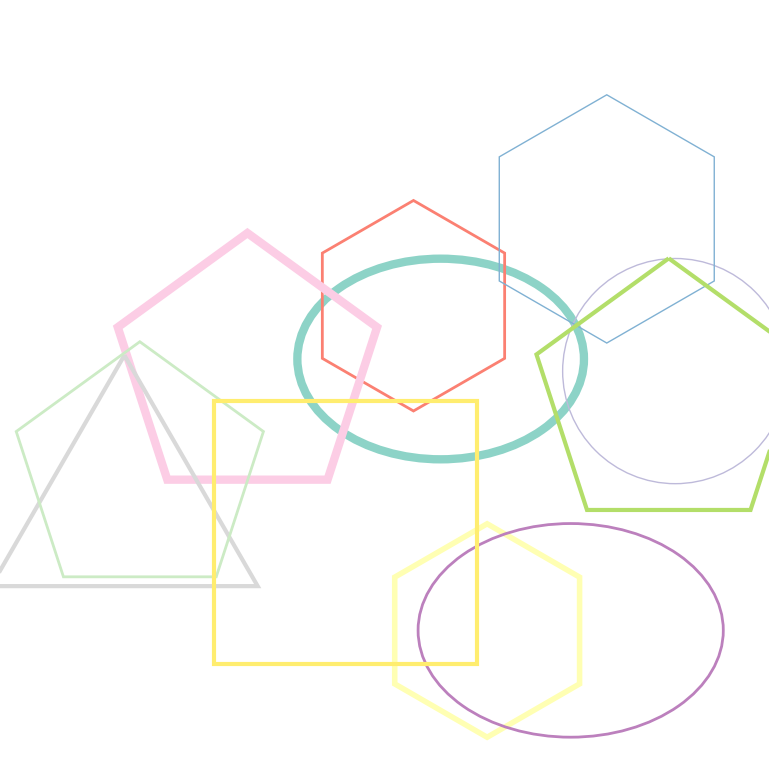[{"shape": "oval", "thickness": 3, "radius": 0.93, "center": [0.572, 0.534]}, {"shape": "hexagon", "thickness": 2, "radius": 0.69, "center": [0.633, 0.181]}, {"shape": "circle", "thickness": 0.5, "radius": 0.73, "center": [0.877, 0.518]}, {"shape": "hexagon", "thickness": 1, "radius": 0.68, "center": [0.537, 0.603]}, {"shape": "hexagon", "thickness": 0.5, "radius": 0.81, "center": [0.788, 0.716]}, {"shape": "pentagon", "thickness": 1.5, "radius": 0.9, "center": [0.869, 0.484]}, {"shape": "pentagon", "thickness": 3, "radius": 0.89, "center": [0.321, 0.52]}, {"shape": "triangle", "thickness": 1.5, "radius": 1.0, "center": [0.162, 0.339]}, {"shape": "oval", "thickness": 1, "radius": 0.99, "center": [0.741, 0.181]}, {"shape": "pentagon", "thickness": 1, "radius": 0.84, "center": [0.182, 0.387]}, {"shape": "square", "thickness": 1.5, "radius": 0.85, "center": [0.449, 0.308]}]